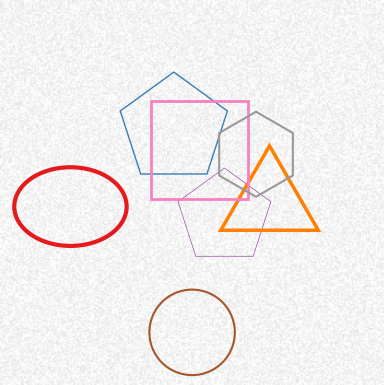[{"shape": "oval", "thickness": 3, "radius": 0.73, "center": [0.183, 0.463]}, {"shape": "pentagon", "thickness": 1, "radius": 0.73, "center": [0.451, 0.666]}, {"shape": "pentagon", "thickness": 0.5, "radius": 0.63, "center": [0.583, 0.437]}, {"shape": "triangle", "thickness": 2.5, "radius": 0.73, "center": [0.7, 0.475]}, {"shape": "circle", "thickness": 1.5, "radius": 0.56, "center": [0.499, 0.137]}, {"shape": "square", "thickness": 2, "radius": 0.63, "center": [0.518, 0.61]}, {"shape": "hexagon", "thickness": 1.5, "radius": 0.55, "center": [0.665, 0.599]}]